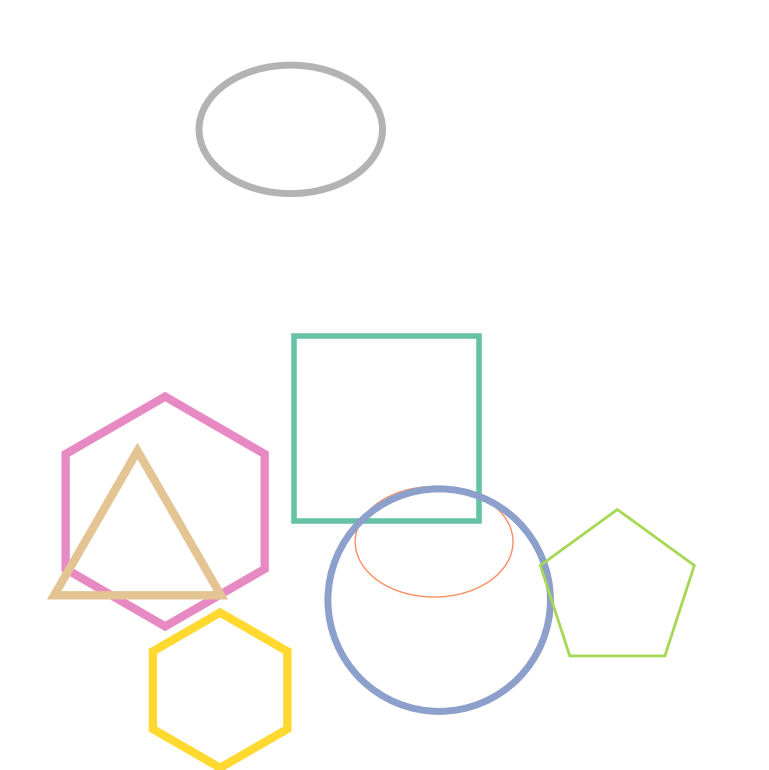[{"shape": "square", "thickness": 2, "radius": 0.6, "center": [0.502, 0.444]}, {"shape": "oval", "thickness": 0.5, "radius": 0.51, "center": [0.564, 0.296]}, {"shape": "circle", "thickness": 2.5, "radius": 0.72, "center": [0.57, 0.221]}, {"shape": "hexagon", "thickness": 3, "radius": 0.75, "center": [0.214, 0.336]}, {"shape": "pentagon", "thickness": 1, "radius": 0.53, "center": [0.802, 0.233]}, {"shape": "hexagon", "thickness": 3, "radius": 0.5, "center": [0.286, 0.104]}, {"shape": "triangle", "thickness": 3, "radius": 0.62, "center": [0.179, 0.289]}, {"shape": "oval", "thickness": 2.5, "radius": 0.6, "center": [0.378, 0.832]}]